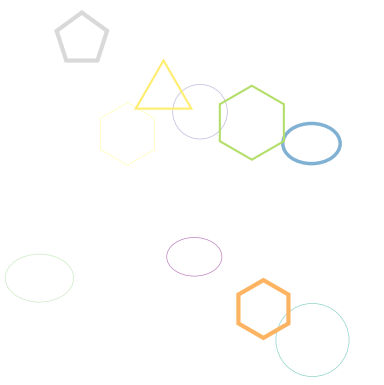[{"shape": "circle", "thickness": 0.5, "radius": 0.48, "center": [0.812, 0.117]}, {"shape": "hexagon", "thickness": 0.5, "radius": 0.41, "center": [0.331, 0.652]}, {"shape": "circle", "thickness": 0.5, "radius": 0.35, "center": [0.52, 0.71]}, {"shape": "oval", "thickness": 2.5, "radius": 0.37, "center": [0.809, 0.627]}, {"shape": "hexagon", "thickness": 3, "radius": 0.38, "center": [0.684, 0.197]}, {"shape": "hexagon", "thickness": 1.5, "radius": 0.48, "center": [0.654, 0.681]}, {"shape": "pentagon", "thickness": 3, "radius": 0.34, "center": [0.213, 0.899]}, {"shape": "oval", "thickness": 0.5, "radius": 0.36, "center": [0.505, 0.333]}, {"shape": "oval", "thickness": 0.5, "radius": 0.44, "center": [0.102, 0.278]}, {"shape": "triangle", "thickness": 1.5, "radius": 0.42, "center": [0.425, 0.76]}]